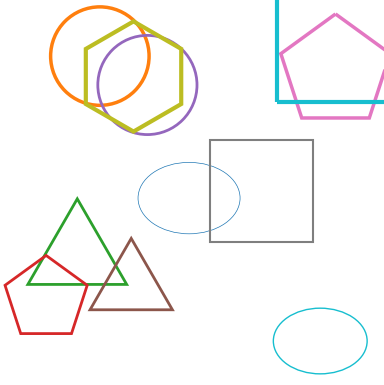[{"shape": "oval", "thickness": 0.5, "radius": 0.66, "center": [0.491, 0.485]}, {"shape": "circle", "thickness": 2.5, "radius": 0.64, "center": [0.259, 0.854]}, {"shape": "triangle", "thickness": 2, "radius": 0.74, "center": [0.201, 0.335]}, {"shape": "pentagon", "thickness": 2, "radius": 0.56, "center": [0.12, 0.224]}, {"shape": "circle", "thickness": 2, "radius": 0.64, "center": [0.383, 0.779]}, {"shape": "triangle", "thickness": 2, "radius": 0.62, "center": [0.341, 0.257]}, {"shape": "pentagon", "thickness": 2.5, "radius": 0.75, "center": [0.871, 0.814]}, {"shape": "square", "thickness": 1.5, "radius": 0.66, "center": [0.679, 0.504]}, {"shape": "hexagon", "thickness": 3, "radius": 0.72, "center": [0.347, 0.801]}, {"shape": "square", "thickness": 3, "radius": 0.72, "center": [0.863, 0.877]}, {"shape": "oval", "thickness": 1, "radius": 0.61, "center": [0.832, 0.114]}]